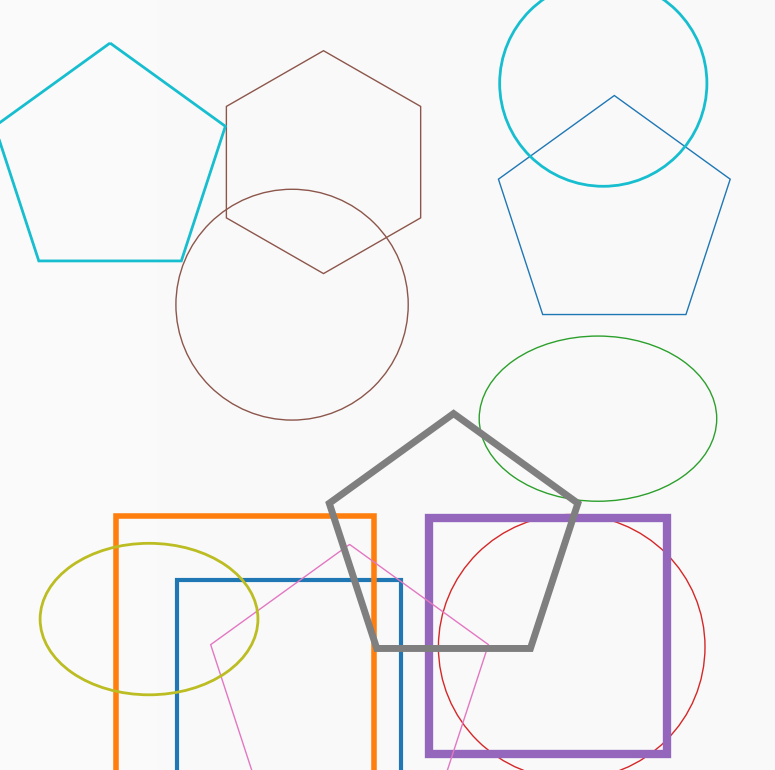[{"shape": "square", "thickness": 1.5, "radius": 0.72, "center": [0.373, 0.102]}, {"shape": "pentagon", "thickness": 0.5, "radius": 0.79, "center": [0.793, 0.719]}, {"shape": "square", "thickness": 2, "radius": 0.83, "center": [0.316, 0.163]}, {"shape": "oval", "thickness": 0.5, "radius": 0.77, "center": [0.772, 0.456]}, {"shape": "circle", "thickness": 0.5, "radius": 0.86, "center": [0.738, 0.16]}, {"shape": "square", "thickness": 3, "radius": 0.77, "center": [0.707, 0.174]}, {"shape": "circle", "thickness": 0.5, "radius": 0.75, "center": [0.377, 0.604]}, {"shape": "hexagon", "thickness": 0.5, "radius": 0.72, "center": [0.417, 0.789]}, {"shape": "pentagon", "thickness": 0.5, "radius": 0.94, "center": [0.451, 0.105]}, {"shape": "pentagon", "thickness": 2.5, "radius": 0.84, "center": [0.585, 0.294]}, {"shape": "oval", "thickness": 1, "radius": 0.7, "center": [0.192, 0.196]}, {"shape": "pentagon", "thickness": 1, "radius": 0.78, "center": [0.142, 0.788]}, {"shape": "circle", "thickness": 1, "radius": 0.67, "center": [0.778, 0.892]}]